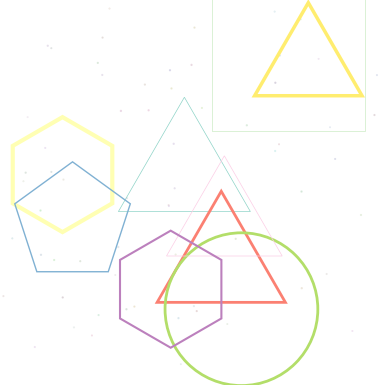[{"shape": "triangle", "thickness": 0.5, "radius": 0.99, "center": [0.479, 0.549]}, {"shape": "hexagon", "thickness": 3, "radius": 0.75, "center": [0.162, 0.546]}, {"shape": "triangle", "thickness": 2, "radius": 0.96, "center": [0.575, 0.311]}, {"shape": "pentagon", "thickness": 1, "radius": 0.79, "center": [0.188, 0.422]}, {"shape": "circle", "thickness": 2, "radius": 0.99, "center": [0.627, 0.197]}, {"shape": "triangle", "thickness": 0.5, "radius": 0.87, "center": [0.583, 0.422]}, {"shape": "hexagon", "thickness": 1.5, "radius": 0.76, "center": [0.443, 0.249]}, {"shape": "square", "thickness": 0.5, "radius": 0.99, "center": [0.749, 0.858]}, {"shape": "triangle", "thickness": 2.5, "radius": 0.81, "center": [0.801, 0.832]}]